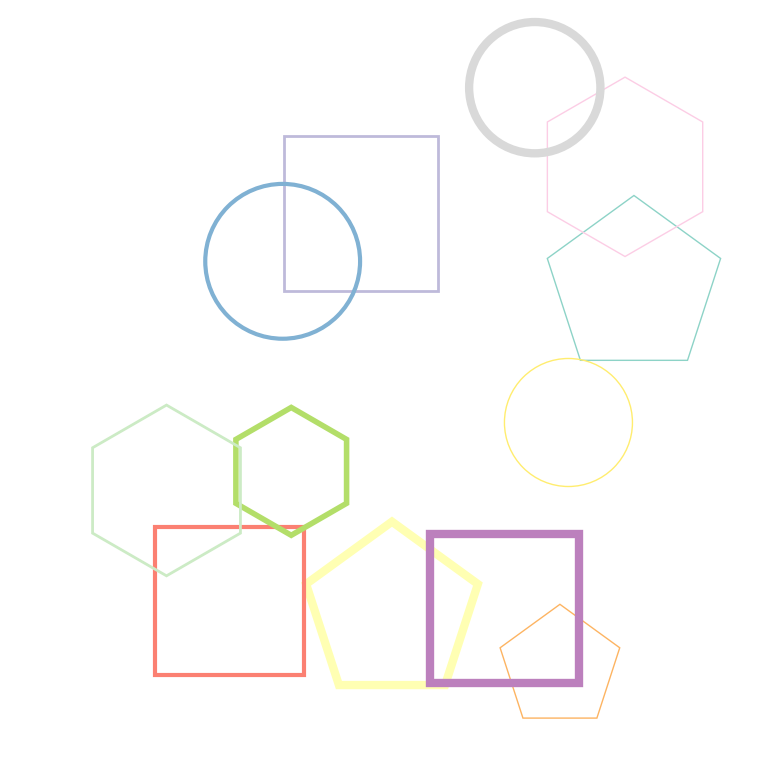[{"shape": "pentagon", "thickness": 0.5, "radius": 0.59, "center": [0.823, 0.628]}, {"shape": "pentagon", "thickness": 3, "radius": 0.59, "center": [0.509, 0.205]}, {"shape": "square", "thickness": 1, "radius": 0.5, "center": [0.469, 0.723]}, {"shape": "square", "thickness": 1.5, "radius": 0.48, "center": [0.298, 0.22]}, {"shape": "circle", "thickness": 1.5, "radius": 0.5, "center": [0.367, 0.661]}, {"shape": "pentagon", "thickness": 0.5, "radius": 0.41, "center": [0.727, 0.133]}, {"shape": "hexagon", "thickness": 2, "radius": 0.41, "center": [0.378, 0.388]}, {"shape": "hexagon", "thickness": 0.5, "radius": 0.58, "center": [0.812, 0.783]}, {"shape": "circle", "thickness": 3, "radius": 0.43, "center": [0.695, 0.886]}, {"shape": "square", "thickness": 3, "radius": 0.49, "center": [0.656, 0.209]}, {"shape": "hexagon", "thickness": 1, "radius": 0.55, "center": [0.216, 0.363]}, {"shape": "circle", "thickness": 0.5, "radius": 0.42, "center": [0.738, 0.451]}]